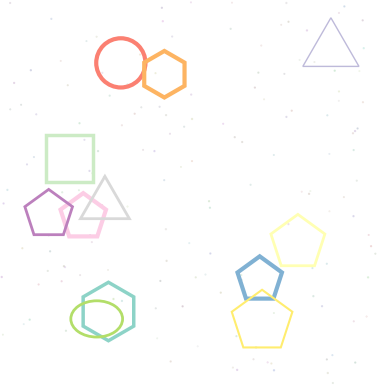[{"shape": "hexagon", "thickness": 2.5, "radius": 0.38, "center": [0.282, 0.191]}, {"shape": "pentagon", "thickness": 2, "radius": 0.37, "center": [0.774, 0.369]}, {"shape": "triangle", "thickness": 1, "radius": 0.42, "center": [0.859, 0.87]}, {"shape": "circle", "thickness": 3, "radius": 0.32, "center": [0.314, 0.837]}, {"shape": "pentagon", "thickness": 3, "radius": 0.3, "center": [0.675, 0.273]}, {"shape": "hexagon", "thickness": 3, "radius": 0.3, "center": [0.427, 0.807]}, {"shape": "oval", "thickness": 2, "radius": 0.34, "center": [0.251, 0.172]}, {"shape": "pentagon", "thickness": 3, "radius": 0.31, "center": [0.216, 0.436]}, {"shape": "triangle", "thickness": 2, "radius": 0.37, "center": [0.273, 0.469]}, {"shape": "pentagon", "thickness": 2, "radius": 0.33, "center": [0.126, 0.443]}, {"shape": "square", "thickness": 2.5, "radius": 0.3, "center": [0.181, 0.588]}, {"shape": "pentagon", "thickness": 1.5, "radius": 0.41, "center": [0.681, 0.165]}]